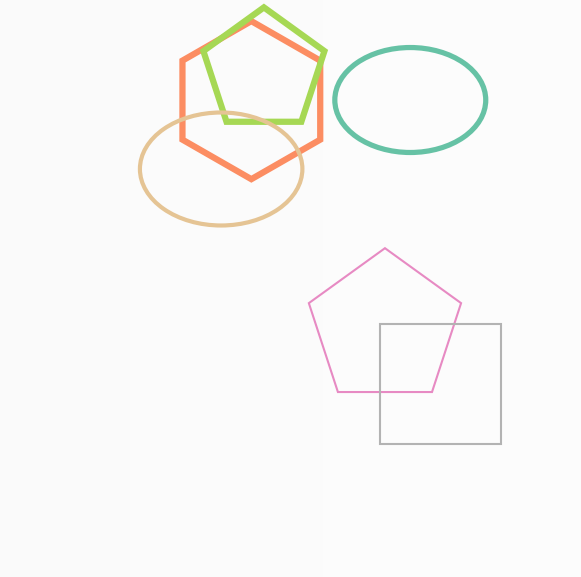[{"shape": "oval", "thickness": 2.5, "radius": 0.65, "center": [0.706, 0.826]}, {"shape": "hexagon", "thickness": 3, "radius": 0.68, "center": [0.432, 0.826]}, {"shape": "pentagon", "thickness": 1, "radius": 0.69, "center": [0.662, 0.432]}, {"shape": "pentagon", "thickness": 3, "radius": 0.55, "center": [0.454, 0.877]}, {"shape": "oval", "thickness": 2, "radius": 0.7, "center": [0.38, 0.707]}, {"shape": "square", "thickness": 1, "radius": 0.52, "center": [0.758, 0.334]}]